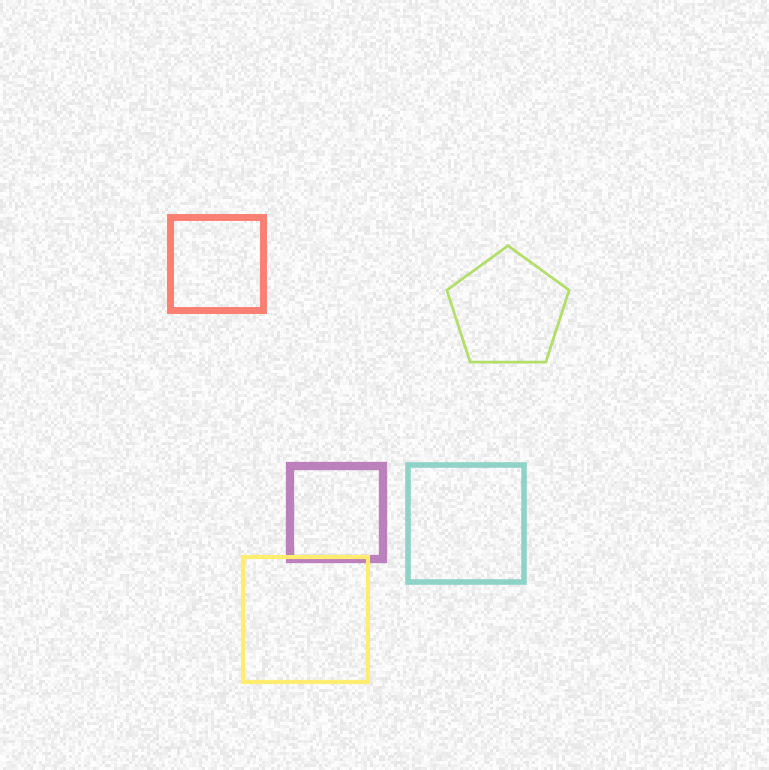[{"shape": "square", "thickness": 2, "radius": 0.38, "center": [0.605, 0.32]}, {"shape": "square", "thickness": 2.5, "radius": 0.3, "center": [0.281, 0.658]}, {"shape": "pentagon", "thickness": 1, "radius": 0.42, "center": [0.66, 0.597]}, {"shape": "square", "thickness": 3, "radius": 0.3, "center": [0.437, 0.334]}, {"shape": "square", "thickness": 1.5, "radius": 0.4, "center": [0.397, 0.196]}]